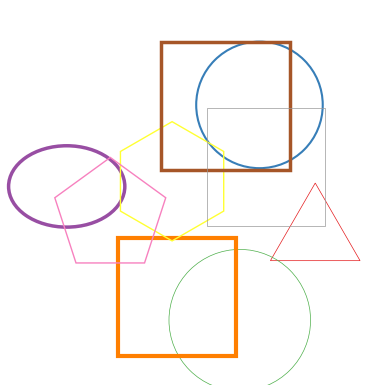[{"shape": "triangle", "thickness": 0.5, "radius": 0.67, "center": [0.819, 0.39]}, {"shape": "circle", "thickness": 1.5, "radius": 0.82, "center": [0.674, 0.728]}, {"shape": "circle", "thickness": 0.5, "radius": 0.92, "center": [0.623, 0.168]}, {"shape": "oval", "thickness": 2.5, "radius": 0.75, "center": [0.173, 0.516]}, {"shape": "square", "thickness": 3, "radius": 0.77, "center": [0.46, 0.229]}, {"shape": "hexagon", "thickness": 1, "radius": 0.77, "center": [0.447, 0.529]}, {"shape": "square", "thickness": 2.5, "radius": 0.84, "center": [0.586, 0.725]}, {"shape": "pentagon", "thickness": 1, "radius": 0.76, "center": [0.286, 0.44]}, {"shape": "square", "thickness": 0.5, "radius": 0.76, "center": [0.691, 0.567]}]